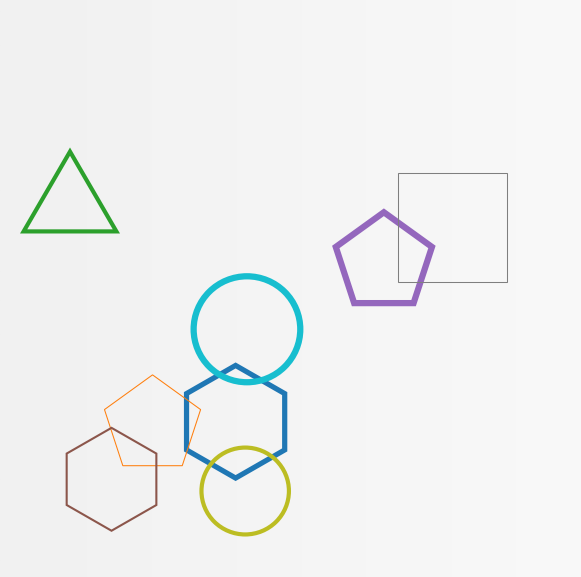[{"shape": "hexagon", "thickness": 2.5, "radius": 0.49, "center": [0.405, 0.269]}, {"shape": "pentagon", "thickness": 0.5, "radius": 0.43, "center": [0.262, 0.263]}, {"shape": "triangle", "thickness": 2, "radius": 0.46, "center": [0.12, 0.644]}, {"shape": "pentagon", "thickness": 3, "radius": 0.43, "center": [0.66, 0.545]}, {"shape": "hexagon", "thickness": 1, "radius": 0.45, "center": [0.192, 0.169]}, {"shape": "square", "thickness": 0.5, "radius": 0.47, "center": [0.779, 0.605]}, {"shape": "circle", "thickness": 2, "radius": 0.38, "center": [0.422, 0.149]}, {"shape": "circle", "thickness": 3, "radius": 0.46, "center": [0.425, 0.429]}]